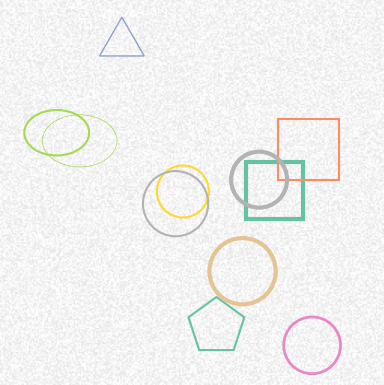[{"shape": "pentagon", "thickness": 1.5, "radius": 0.38, "center": [0.562, 0.152]}, {"shape": "square", "thickness": 3, "radius": 0.37, "center": [0.713, 0.506]}, {"shape": "square", "thickness": 1.5, "radius": 0.4, "center": [0.8, 0.611]}, {"shape": "triangle", "thickness": 1, "radius": 0.34, "center": [0.317, 0.888]}, {"shape": "circle", "thickness": 2, "radius": 0.37, "center": [0.811, 0.103]}, {"shape": "oval", "thickness": 1.5, "radius": 0.42, "center": [0.147, 0.655]}, {"shape": "oval", "thickness": 0.5, "radius": 0.48, "center": [0.207, 0.634]}, {"shape": "circle", "thickness": 1.5, "radius": 0.34, "center": [0.475, 0.503]}, {"shape": "circle", "thickness": 3, "radius": 0.43, "center": [0.63, 0.296]}, {"shape": "circle", "thickness": 3, "radius": 0.36, "center": [0.673, 0.533]}, {"shape": "circle", "thickness": 1.5, "radius": 0.42, "center": [0.456, 0.471]}]